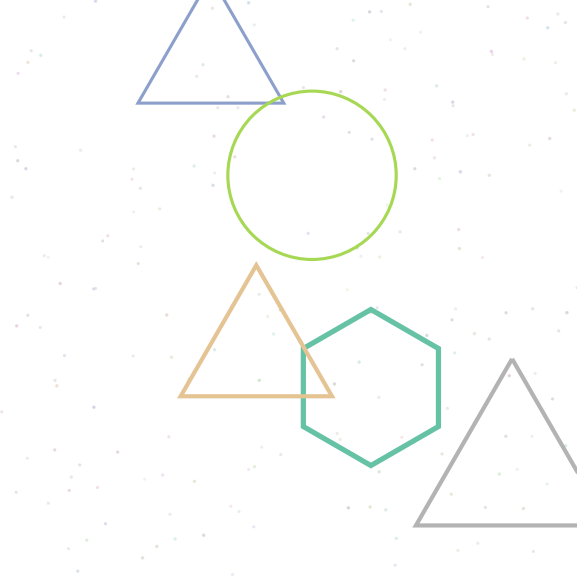[{"shape": "hexagon", "thickness": 2.5, "radius": 0.68, "center": [0.642, 0.328]}, {"shape": "triangle", "thickness": 1.5, "radius": 0.73, "center": [0.365, 0.893]}, {"shape": "circle", "thickness": 1.5, "radius": 0.73, "center": [0.54, 0.696]}, {"shape": "triangle", "thickness": 2, "radius": 0.76, "center": [0.444, 0.389]}, {"shape": "triangle", "thickness": 2, "radius": 0.96, "center": [0.887, 0.185]}]